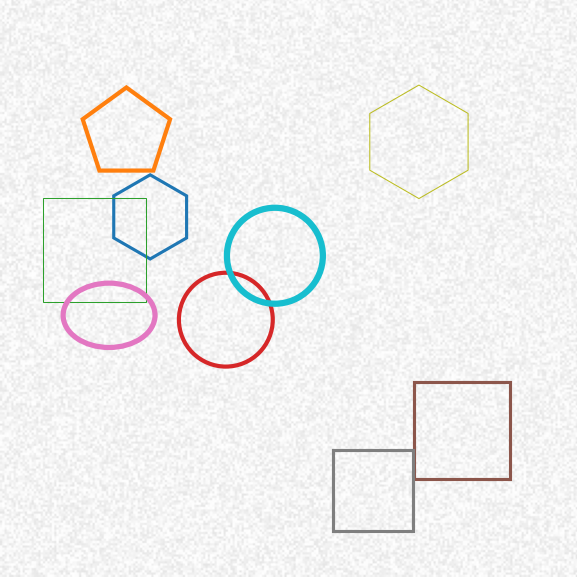[{"shape": "hexagon", "thickness": 1.5, "radius": 0.36, "center": [0.26, 0.624]}, {"shape": "pentagon", "thickness": 2, "radius": 0.4, "center": [0.219, 0.768]}, {"shape": "square", "thickness": 0.5, "radius": 0.45, "center": [0.164, 0.566]}, {"shape": "circle", "thickness": 2, "radius": 0.41, "center": [0.391, 0.446]}, {"shape": "square", "thickness": 1.5, "radius": 0.42, "center": [0.8, 0.254]}, {"shape": "oval", "thickness": 2.5, "radius": 0.4, "center": [0.189, 0.453]}, {"shape": "square", "thickness": 1.5, "radius": 0.35, "center": [0.646, 0.15]}, {"shape": "hexagon", "thickness": 0.5, "radius": 0.49, "center": [0.725, 0.754]}, {"shape": "circle", "thickness": 3, "radius": 0.42, "center": [0.476, 0.556]}]